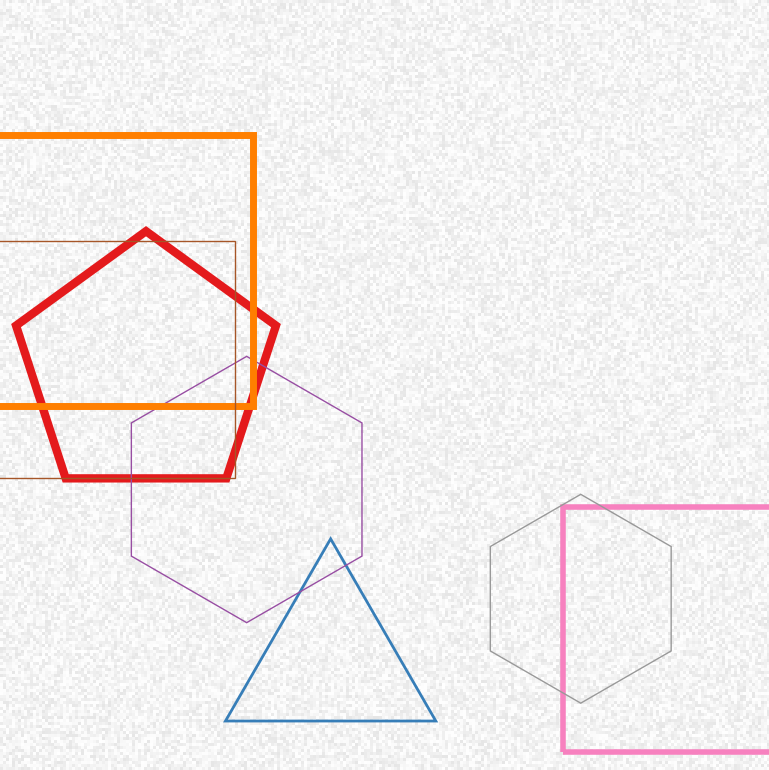[{"shape": "pentagon", "thickness": 3, "radius": 0.89, "center": [0.19, 0.522]}, {"shape": "triangle", "thickness": 1, "radius": 0.79, "center": [0.429, 0.142]}, {"shape": "hexagon", "thickness": 0.5, "radius": 0.86, "center": [0.32, 0.364]}, {"shape": "square", "thickness": 2.5, "radius": 0.88, "center": [0.152, 0.648]}, {"shape": "square", "thickness": 0.5, "radius": 0.77, "center": [0.151, 0.533]}, {"shape": "square", "thickness": 2, "radius": 0.79, "center": [0.89, 0.183]}, {"shape": "hexagon", "thickness": 0.5, "radius": 0.68, "center": [0.754, 0.222]}]